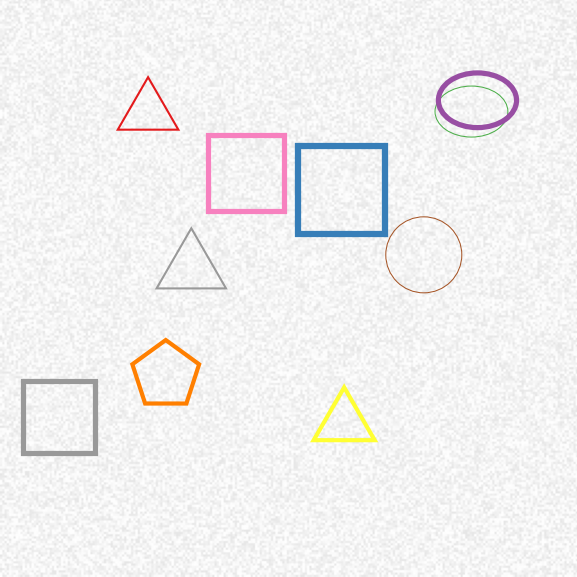[{"shape": "triangle", "thickness": 1, "radius": 0.3, "center": [0.256, 0.805]}, {"shape": "square", "thickness": 3, "radius": 0.38, "center": [0.591, 0.67]}, {"shape": "oval", "thickness": 0.5, "radius": 0.32, "center": [0.816, 0.806]}, {"shape": "oval", "thickness": 2.5, "radius": 0.34, "center": [0.827, 0.826]}, {"shape": "pentagon", "thickness": 2, "radius": 0.3, "center": [0.287, 0.35]}, {"shape": "triangle", "thickness": 2, "radius": 0.3, "center": [0.596, 0.267]}, {"shape": "circle", "thickness": 0.5, "radius": 0.33, "center": [0.734, 0.558]}, {"shape": "square", "thickness": 2.5, "radius": 0.33, "center": [0.426, 0.7]}, {"shape": "square", "thickness": 2.5, "radius": 0.31, "center": [0.103, 0.277]}, {"shape": "triangle", "thickness": 1, "radius": 0.35, "center": [0.331, 0.534]}]